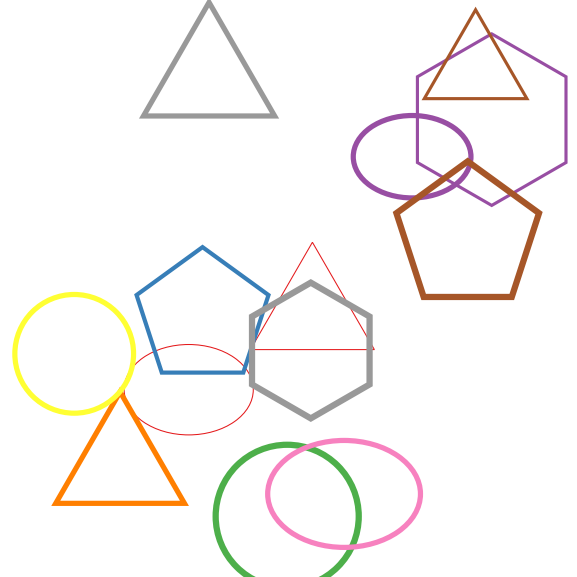[{"shape": "triangle", "thickness": 0.5, "radius": 0.62, "center": [0.541, 0.456]}, {"shape": "oval", "thickness": 0.5, "radius": 0.56, "center": [0.327, 0.324]}, {"shape": "pentagon", "thickness": 2, "radius": 0.6, "center": [0.351, 0.451]}, {"shape": "circle", "thickness": 3, "radius": 0.62, "center": [0.497, 0.105]}, {"shape": "oval", "thickness": 2.5, "radius": 0.51, "center": [0.714, 0.728]}, {"shape": "hexagon", "thickness": 1.5, "radius": 0.74, "center": [0.851, 0.792]}, {"shape": "triangle", "thickness": 2.5, "radius": 0.64, "center": [0.208, 0.192]}, {"shape": "circle", "thickness": 2.5, "radius": 0.51, "center": [0.129, 0.386]}, {"shape": "pentagon", "thickness": 3, "radius": 0.65, "center": [0.81, 0.59]}, {"shape": "triangle", "thickness": 1.5, "radius": 0.51, "center": [0.824, 0.88]}, {"shape": "oval", "thickness": 2.5, "radius": 0.66, "center": [0.596, 0.144]}, {"shape": "hexagon", "thickness": 3, "radius": 0.59, "center": [0.538, 0.392]}, {"shape": "triangle", "thickness": 2.5, "radius": 0.66, "center": [0.362, 0.864]}]